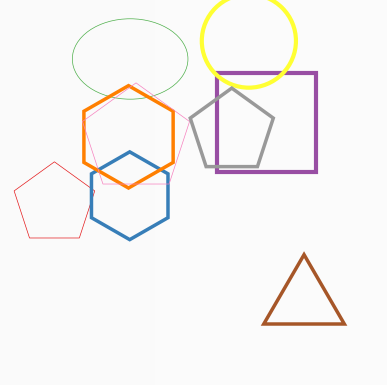[{"shape": "pentagon", "thickness": 0.5, "radius": 0.55, "center": [0.14, 0.47]}, {"shape": "hexagon", "thickness": 2.5, "radius": 0.57, "center": [0.335, 0.492]}, {"shape": "oval", "thickness": 0.5, "radius": 0.75, "center": [0.336, 0.847]}, {"shape": "square", "thickness": 3, "radius": 0.64, "center": [0.687, 0.682]}, {"shape": "hexagon", "thickness": 2.5, "radius": 0.66, "center": [0.332, 0.645]}, {"shape": "circle", "thickness": 3, "radius": 0.61, "center": [0.642, 0.894]}, {"shape": "triangle", "thickness": 2.5, "radius": 0.6, "center": [0.785, 0.218]}, {"shape": "pentagon", "thickness": 0.5, "radius": 0.73, "center": [0.351, 0.64]}, {"shape": "pentagon", "thickness": 2.5, "radius": 0.56, "center": [0.598, 0.658]}]